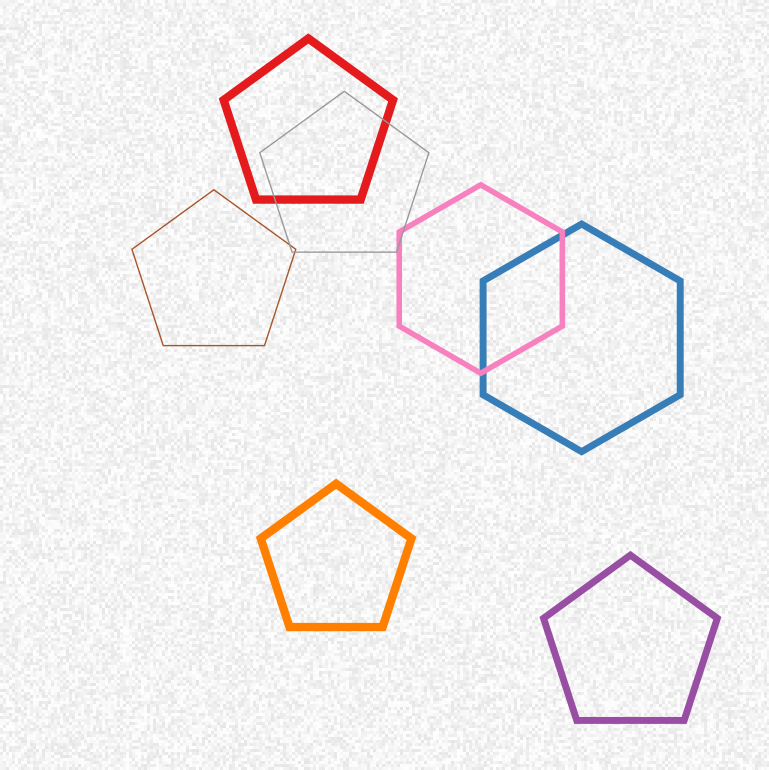[{"shape": "pentagon", "thickness": 3, "radius": 0.58, "center": [0.4, 0.834]}, {"shape": "hexagon", "thickness": 2.5, "radius": 0.74, "center": [0.755, 0.561]}, {"shape": "pentagon", "thickness": 2.5, "radius": 0.59, "center": [0.819, 0.16]}, {"shape": "pentagon", "thickness": 3, "radius": 0.51, "center": [0.436, 0.269]}, {"shape": "pentagon", "thickness": 0.5, "radius": 0.56, "center": [0.278, 0.642]}, {"shape": "hexagon", "thickness": 2, "radius": 0.61, "center": [0.624, 0.638]}, {"shape": "pentagon", "thickness": 0.5, "radius": 0.58, "center": [0.447, 0.766]}]